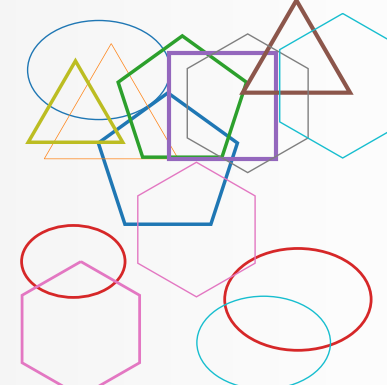[{"shape": "pentagon", "thickness": 2.5, "radius": 0.94, "center": [0.433, 0.57]}, {"shape": "oval", "thickness": 1, "radius": 0.92, "center": [0.255, 0.818]}, {"shape": "triangle", "thickness": 0.5, "radius": 1.0, "center": [0.287, 0.687]}, {"shape": "pentagon", "thickness": 2.5, "radius": 0.87, "center": [0.47, 0.733]}, {"shape": "oval", "thickness": 2, "radius": 0.94, "center": [0.769, 0.222]}, {"shape": "oval", "thickness": 2, "radius": 0.67, "center": [0.189, 0.321]}, {"shape": "square", "thickness": 3, "radius": 0.69, "center": [0.575, 0.724]}, {"shape": "triangle", "thickness": 3, "radius": 0.8, "center": [0.765, 0.839]}, {"shape": "hexagon", "thickness": 2, "radius": 0.88, "center": [0.209, 0.145]}, {"shape": "hexagon", "thickness": 1, "radius": 0.87, "center": [0.507, 0.404]}, {"shape": "hexagon", "thickness": 1, "radius": 0.9, "center": [0.639, 0.732]}, {"shape": "triangle", "thickness": 2.5, "radius": 0.7, "center": [0.195, 0.701]}, {"shape": "oval", "thickness": 1, "radius": 0.86, "center": [0.68, 0.11]}, {"shape": "hexagon", "thickness": 1, "radius": 0.94, "center": [0.884, 0.777]}]